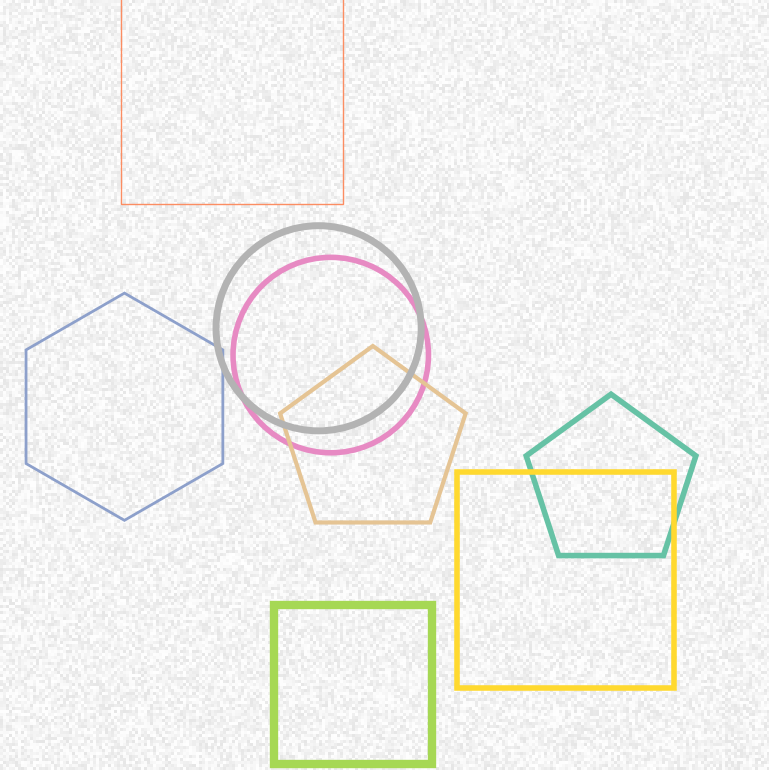[{"shape": "pentagon", "thickness": 2, "radius": 0.58, "center": [0.794, 0.372]}, {"shape": "square", "thickness": 0.5, "radius": 0.72, "center": [0.301, 0.879]}, {"shape": "hexagon", "thickness": 1, "radius": 0.74, "center": [0.162, 0.472]}, {"shape": "circle", "thickness": 2, "radius": 0.63, "center": [0.43, 0.539]}, {"shape": "square", "thickness": 3, "radius": 0.51, "center": [0.458, 0.111]}, {"shape": "square", "thickness": 2, "radius": 0.7, "center": [0.735, 0.246]}, {"shape": "pentagon", "thickness": 1.5, "radius": 0.63, "center": [0.484, 0.424]}, {"shape": "circle", "thickness": 2.5, "radius": 0.67, "center": [0.414, 0.574]}]